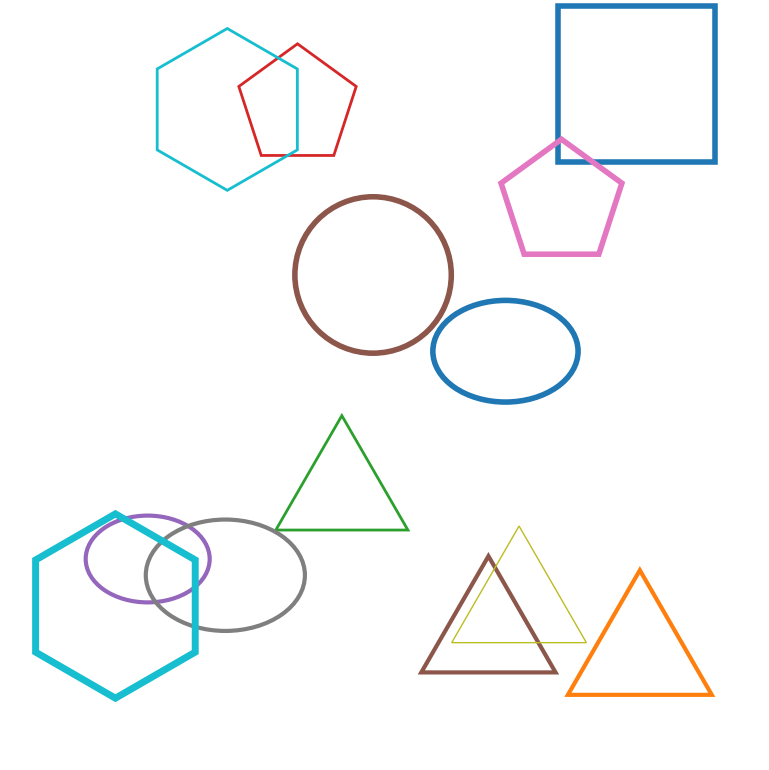[{"shape": "square", "thickness": 2, "radius": 0.51, "center": [0.827, 0.891]}, {"shape": "oval", "thickness": 2, "radius": 0.47, "center": [0.656, 0.544]}, {"shape": "triangle", "thickness": 1.5, "radius": 0.54, "center": [0.831, 0.152]}, {"shape": "triangle", "thickness": 1, "radius": 0.5, "center": [0.444, 0.361]}, {"shape": "pentagon", "thickness": 1, "radius": 0.4, "center": [0.386, 0.863]}, {"shape": "oval", "thickness": 1.5, "radius": 0.4, "center": [0.192, 0.274]}, {"shape": "triangle", "thickness": 1.5, "radius": 0.5, "center": [0.634, 0.177]}, {"shape": "circle", "thickness": 2, "radius": 0.51, "center": [0.485, 0.643]}, {"shape": "pentagon", "thickness": 2, "radius": 0.41, "center": [0.729, 0.737]}, {"shape": "oval", "thickness": 1.5, "radius": 0.52, "center": [0.293, 0.253]}, {"shape": "triangle", "thickness": 0.5, "radius": 0.5, "center": [0.674, 0.216]}, {"shape": "hexagon", "thickness": 2.5, "radius": 0.6, "center": [0.15, 0.213]}, {"shape": "hexagon", "thickness": 1, "radius": 0.53, "center": [0.295, 0.858]}]